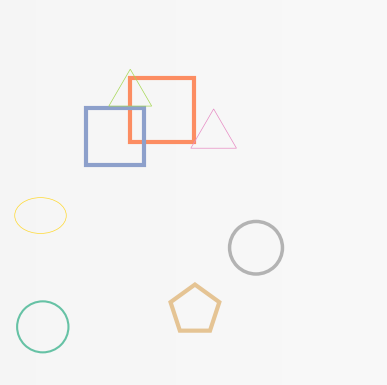[{"shape": "circle", "thickness": 1.5, "radius": 0.33, "center": [0.11, 0.151]}, {"shape": "square", "thickness": 3, "radius": 0.41, "center": [0.417, 0.714]}, {"shape": "square", "thickness": 3, "radius": 0.37, "center": [0.296, 0.645]}, {"shape": "triangle", "thickness": 0.5, "radius": 0.34, "center": [0.551, 0.649]}, {"shape": "triangle", "thickness": 0.5, "radius": 0.32, "center": [0.336, 0.756]}, {"shape": "oval", "thickness": 0.5, "radius": 0.33, "center": [0.105, 0.44]}, {"shape": "pentagon", "thickness": 3, "radius": 0.33, "center": [0.503, 0.195]}, {"shape": "circle", "thickness": 2.5, "radius": 0.34, "center": [0.661, 0.357]}]